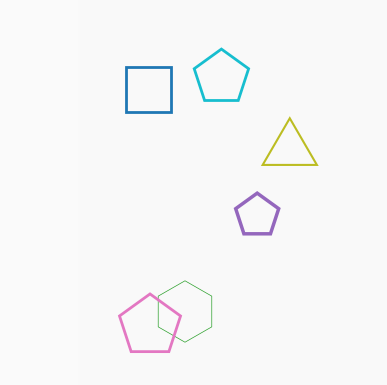[{"shape": "square", "thickness": 2, "radius": 0.29, "center": [0.383, 0.768]}, {"shape": "hexagon", "thickness": 0.5, "radius": 0.4, "center": [0.477, 0.191]}, {"shape": "pentagon", "thickness": 2.5, "radius": 0.29, "center": [0.664, 0.44]}, {"shape": "pentagon", "thickness": 2, "radius": 0.41, "center": [0.387, 0.154]}, {"shape": "triangle", "thickness": 1.5, "radius": 0.4, "center": [0.748, 0.612]}, {"shape": "pentagon", "thickness": 2, "radius": 0.37, "center": [0.571, 0.799]}]